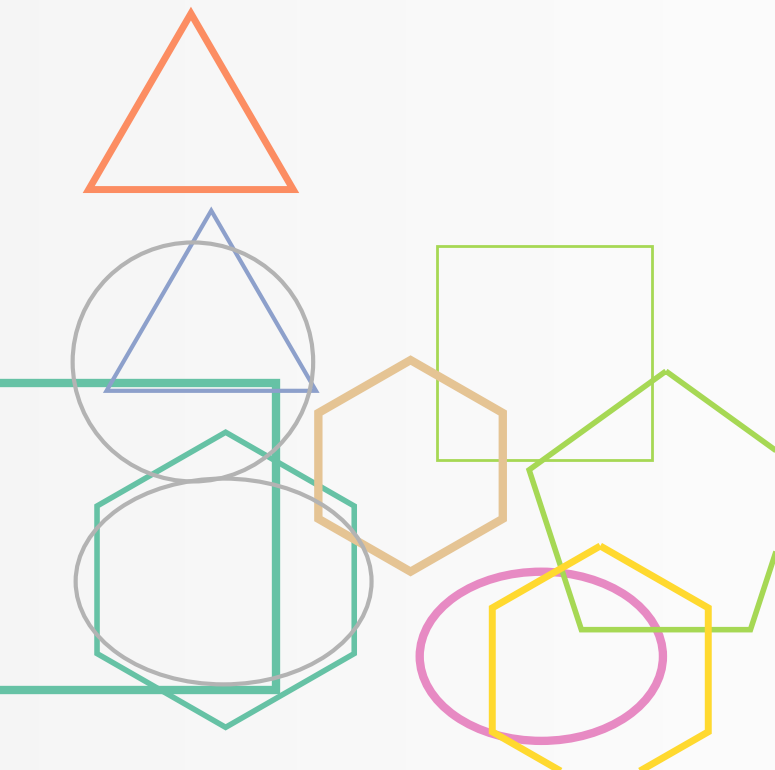[{"shape": "square", "thickness": 3, "radius": 1.0, "center": [0.156, 0.303]}, {"shape": "hexagon", "thickness": 2, "radius": 0.96, "center": [0.291, 0.247]}, {"shape": "triangle", "thickness": 2.5, "radius": 0.76, "center": [0.246, 0.83]}, {"shape": "triangle", "thickness": 1.5, "radius": 0.78, "center": [0.273, 0.57]}, {"shape": "oval", "thickness": 3, "radius": 0.78, "center": [0.698, 0.148]}, {"shape": "pentagon", "thickness": 2, "radius": 0.93, "center": [0.859, 0.332]}, {"shape": "square", "thickness": 1, "radius": 0.69, "center": [0.703, 0.542]}, {"shape": "hexagon", "thickness": 2.5, "radius": 0.8, "center": [0.775, 0.13]}, {"shape": "hexagon", "thickness": 3, "radius": 0.69, "center": [0.53, 0.395]}, {"shape": "oval", "thickness": 1.5, "radius": 0.95, "center": [0.289, 0.245]}, {"shape": "circle", "thickness": 1.5, "radius": 0.78, "center": [0.249, 0.53]}]